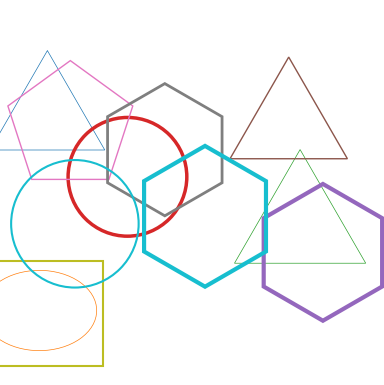[{"shape": "triangle", "thickness": 0.5, "radius": 0.86, "center": [0.123, 0.696]}, {"shape": "oval", "thickness": 0.5, "radius": 0.74, "center": [0.102, 0.194]}, {"shape": "triangle", "thickness": 0.5, "radius": 0.98, "center": [0.779, 0.415]}, {"shape": "circle", "thickness": 2.5, "radius": 0.77, "center": [0.331, 0.541]}, {"shape": "hexagon", "thickness": 3, "radius": 0.89, "center": [0.839, 0.345]}, {"shape": "triangle", "thickness": 1, "radius": 0.88, "center": [0.75, 0.676]}, {"shape": "pentagon", "thickness": 1, "radius": 0.85, "center": [0.183, 0.672]}, {"shape": "hexagon", "thickness": 2, "radius": 0.86, "center": [0.428, 0.611]}, {"shape": "square", "thickness": 1.5, "radius": 0.68, "center": [0.132, 0.186]}, {"shape": "circle", "thickness": 1.5, "radius": 0.83, "center": [0.195, 0.419]}, {"shape": "hexagon", "thickness": 3, "radius": 0.91, "center": [0.533, 0.438]}]